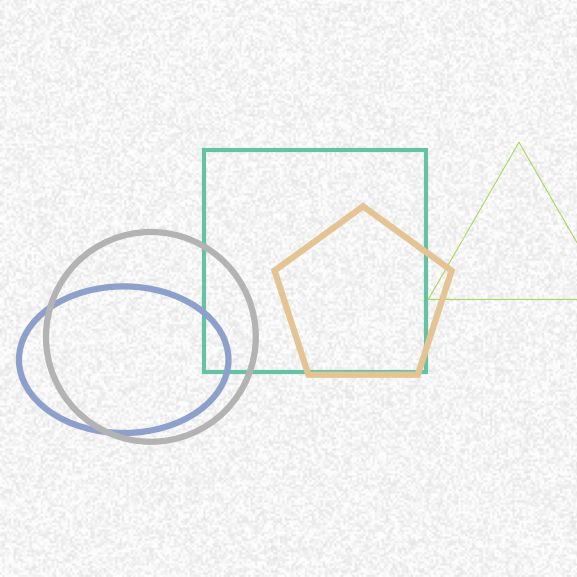[{"shape": "square", "thickness": 2, "radius": 0.96, "center": [0.546, 0.547]}, {"shape": "oval", "thickness": 3, "radius": 0.91, "center": [0.214, 0.376]}, {"shape": "triangle", "thickness": 0.5, "radius": 0.91, "center": [0.899, 0.571]}, {"shape": "pentagon", "thickness": 3, "radius": 0.81, "center": [0.629, 0.481]}, {"shape": "circle", "thickness": 3, "radius": 0.91, "center": [0.261, 0.416]}]